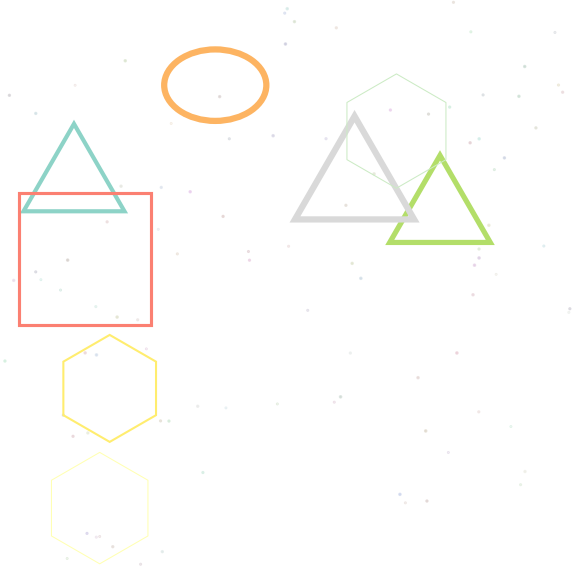[{"shape": "triangle", "thickness": 2, "radius": 0.5, "center": [0.128, 0.684]}, {"shape": "hexagon", "thickness": 0.5, "radius": 0.48, "center": [0.173, 0.119]}, {"shape": "square", "thickness": 1.5, "radius": 0.57, "center": [0.147, 0.551]}, {"shape": "oval", "thickness": 3, "radius": 0.44, "center": [0.373, 0.852]}, {"shape": "triangle", "thickness": 2.5, "radius": 0.5, "center": [0.762, 0.63]}, {"shape": "triangle", "thickness": 3, "radius": 0.6, "center": [0.614, 0.679]}, {"shape": "hexagon", "thickness": 0.5, "radius": 0.49, "center": [0.686, 0.772]}, {"shape": "hexagon", "thickness": 1, "radius": 0.46, "center": [0.19, 0.327]}]